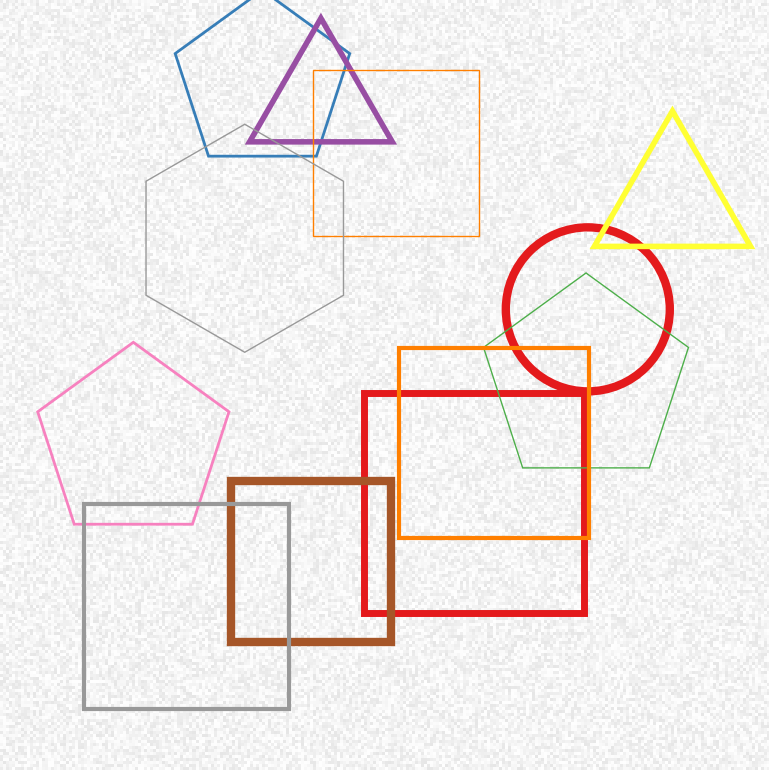[{"shape": "square", "thickness": 2.5, "radius": 0.71, "center": [0.616, 0.347]}, {"shape": "circle", "thickness": 3, "radius": 0.53, "center": [0.763, 0.598]}, {"shape": "pentagon", "thickness": 1, "radius": 0.6, "center": [0.341, 0.894]}, {"shape": "pentagon", "thickness": 0.5, "radius": 0.7, "center": [0.761, 0.506]}, {"shape": "triangle", "thickness": 2, "radius": 0.53, "center": [0.417, 0.869]}, {"shape": "square", "thickness": 0.5, "radius": 0.54, "center": [0.514, 0.801]}, {"shape": "square", "thickness": 1.5, "radius": 0.62, "center": [0.642, 0.424]}, {"shape": "triangle", "thickness": 2, "radius": 0.59, "center": [0.873, 0.739]}, {"shape": "square", "thickness": 3, "radius": 0.52, "center": [0.404, 0.271]}, {"shape": "pentagon", "thickness": 1, "radius": 0.65, "center": [0.173, 0.425]}, {"shape": "hexagon", "thickness": 0.5, "radius": 0.74, "center": [0.318, 0.691]}, {"shape": "square", "thickness": 1.5, "radius": 0.67, "center": [0.242, 0.212]}]